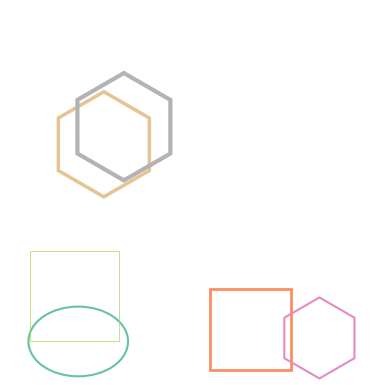[{"shape": "oval", "thickness": 1.5, "radius": 0.65, "center": [0.203, 0.113]}, {"shape": "square", "thickness": 2, "radius": 0.53, "center": [0.651, 0.144]}, {"shape": "hexagon", "thickness": 1.5, "radius": 0.53, "center": [0.83, 0.122]}, {"shape": "square", "thickness": 0.5, "radius": 0.58, "center": [0.194, 0.23]}, {"shape": "hexagon", "thickness": 2.5, "radius": 0.68, "center": [0.27, 0.625]}, {"shape": "hexagon", "thickness": 3, "radius": 0.7, "center": [0.322, 0.671]}]